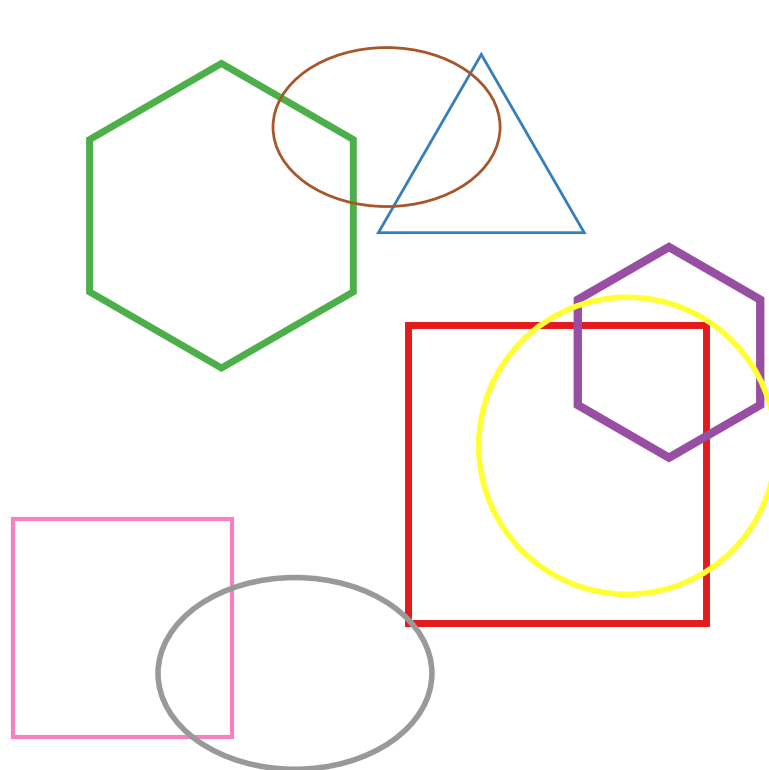[{"shape": "square", "thickness": 2.5, "radius": 0.97, "center": [0.724, 0.385]}, {"shape": "triangle", "thickness": 1, "radius": 0.77, "center": [0.625, 0.775]}, {"shape": "hexagon", "thickness": 2.5, "radius": 0.99, "center": [0.288, 0.72]}, {"shape": "hexagon", "thickness": 3, "radius": 0.68, "center": [0.869, 0.542]}, {"shape": "circle", "thickness": 2, "radius": 0.96, "center": [0.815, 0.421]}, {"shape": "oval", "thickness": 1, "radius": 0.74, "center": [0.502, 0.835]}, {"shape": "square", "thickness": 1.5, "radius": 0.71, "center": [0.159, 0.184]}, {"shape": "oval", "thickness": 2, "radius": 0.89, "center": [0.383, 0.125]}]